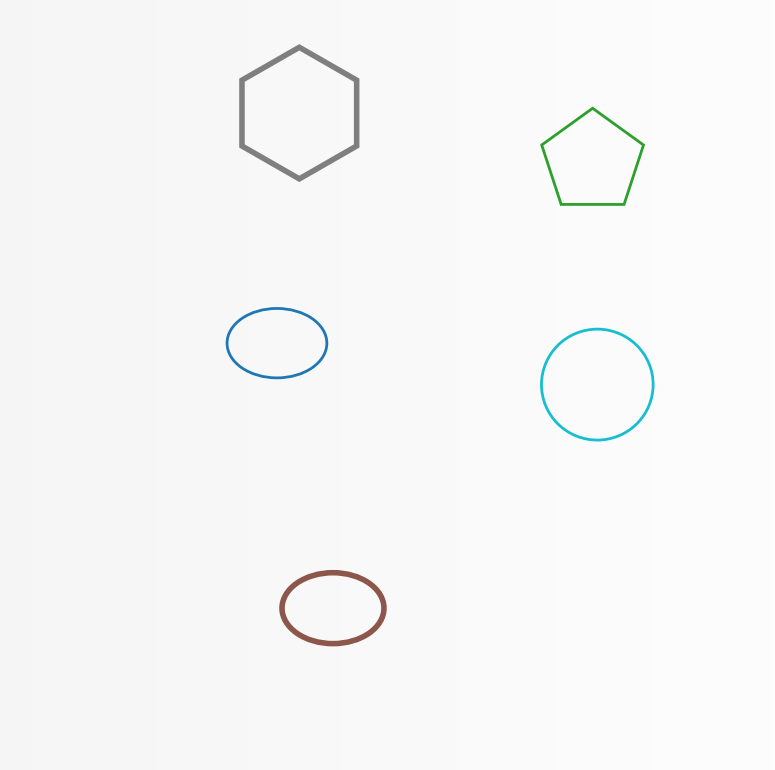[{"shape": "oval", "thickness": 1, "radius": 0.32, "center": [0.357, 0.554]}, {"shape": "pentagon", "thickness": 1, "radius": 0.35, "center": [0.765, 0.79]}, {"shape": "oval", "thickness": 2, "radius": 0.33, "center": [0.43, 0.21]}, {"shape": "hexagon", "thickness": 2, "radius": 0.43, "center": [0.386, 0.853]}, {"shape": "circle", "thickness": 1, "radius": 0.36, "center": [0.771, 0.501]}]